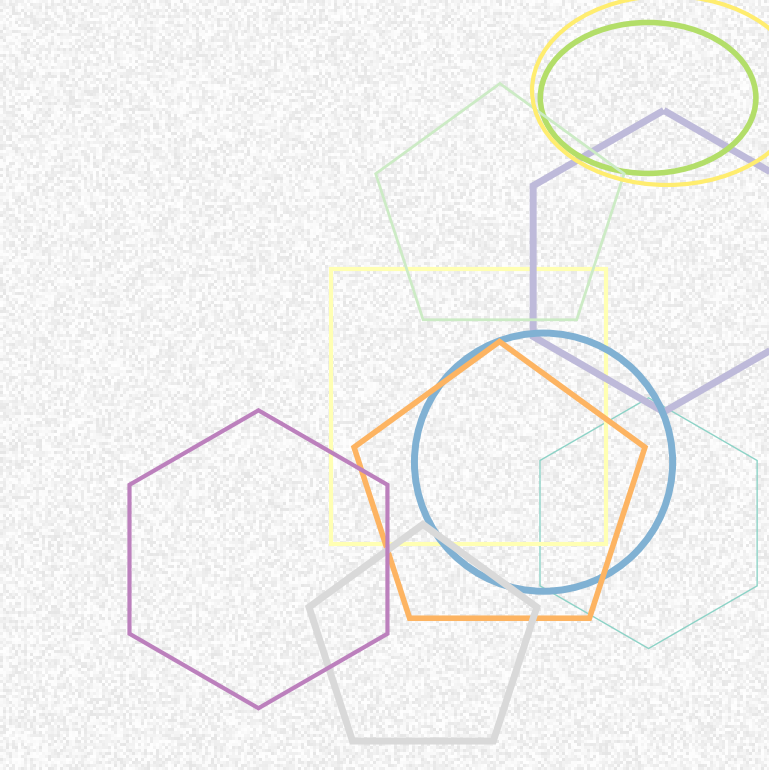[{"shape": "hexagon", "thickness": 0.5, "radius": 0.81, "center": [0.842, 0.321]}, {"shape": "square", "thickness": 1.5, "radius": 0.89, "center": [0.608, 0.472]}, {"shape": "hexagon", "thickness": 2.5, "radius": 0.98, "center": [0.862, 0.661]}, {"shape": "circle", "thickness": 2.5, "radius": 0.84, "center": [0.706, 0.4]}, {"shape": "pentagon", "thickness": 2, "radius": 0.99, "center": [0.649, 0.358]}, {"shape": "oval", "thickness": 2, "radius": 0.7, "center": [0.842, 0.873]}, {"shape": "pentagon", "thickness": 2.5, "radius": 0.78, "center": [0.549, 0.163]}, {"shape": "hexagon", "thickness": 1.5, "radius": 0.97, "center": [0.336, 0.274]}, {"shape": "pentagon", "thickness": 1, "radius": 0.85, "center": [0.649, 0.722]}, {"shape": "oval", "thickness": 1.5, "radius": 0.88, "center": [0.866, 0.883]}]